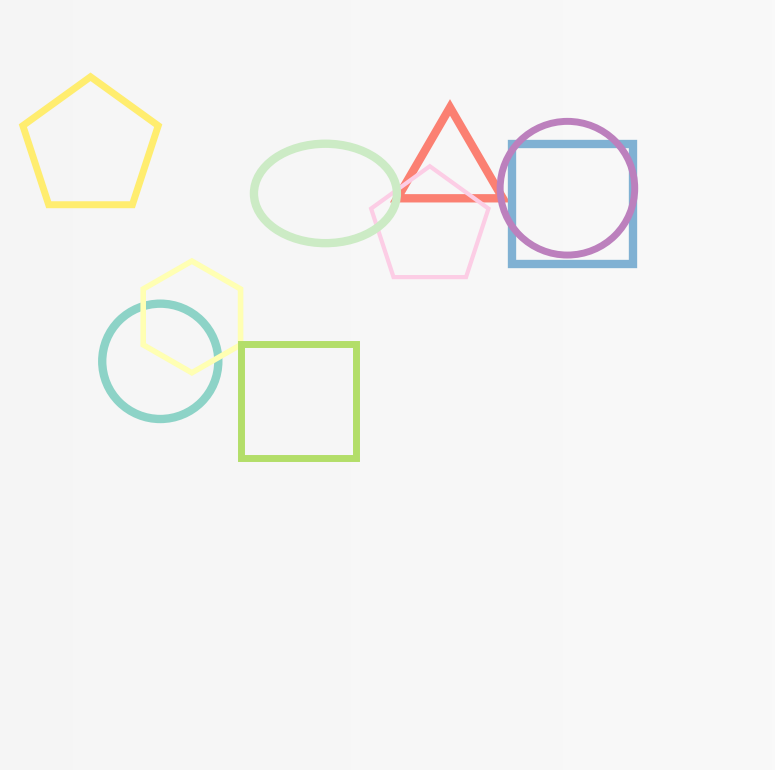[{"shape": "circle", "thickness": 3, "radius": 0.37, "center": [0.207, 0.531]}, {"shape": "hexagon", "thickness": 2, "radius": 0.36, "center": [0.248, 0.588]}, {"shape": "triangle", "thickness": 3, "radius": 0.39, "center": [0.581, 0.782]}, {"shape": "square", "thickness": 3, "radius": 0.39, "center": [0.739, 0.735]}, {"shape": "square", "thickness": 2.5, "radius": 0.37, "center": [0.385, 0.48]}, {"shape": "pentagon", "thickness": 1.5, "radius": 0.4, "center": [0.555, 0.705]}, {"shape": "circle", "thickness": 2.5, "radius": 0.43, "center": [0.732, 0.756]}, {"shape": "oval", "thickness": 3, "radius": 0.46, "center": [0.42, 0.749]}, {"shape": "pentagon", "thickness": 2.5, "radius": 0.46, "center": [0.117, 0.808]}]